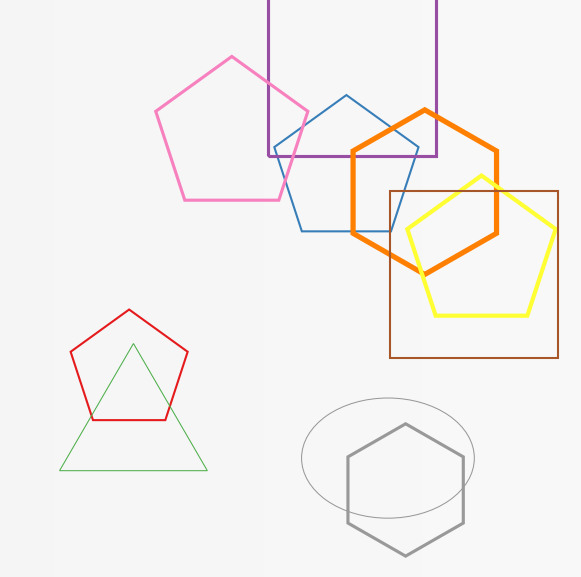[{"shape": "pentagon", "thickness": 1, "radius": 0.53, "center": [0.222, 0.357]}, {"shape": "pentagon", "thickness": 1, "radius": 0.65, "center": [0.596, 0.704]}, {"shape": "triangle", "thickness": 0.5, "radius": 0.73, "center": [0.23, 0.257]}, {"shape": "square", "thickness": 1.5, "radius": 0.72, "center": [0.606, 0.872]}, {"shape": "hexagon", "thickness": 2.5, "radius": 0.71, "center": [0.731, 0.666]}, {"shape": "pentagon", "thickness": 2, "radius": 0.67, "center": [0.828, 0.561]}, {"shape": "square", "thickness": 1, "radius": 0.72, "center": [0.816, 0.523]}, {"shape": "pentagon", "thickness": 1.5, "radius": 0.69, "center": [0.399, 0.764]}, {"shape": "hexagon", "thickness": 1.5, "radius": 0.57, "center": [0.698, 0.151]}, {"shape": "oval", "thickness": 0.5, "radius": 0.74, "center": [0.667, 0.206]}]